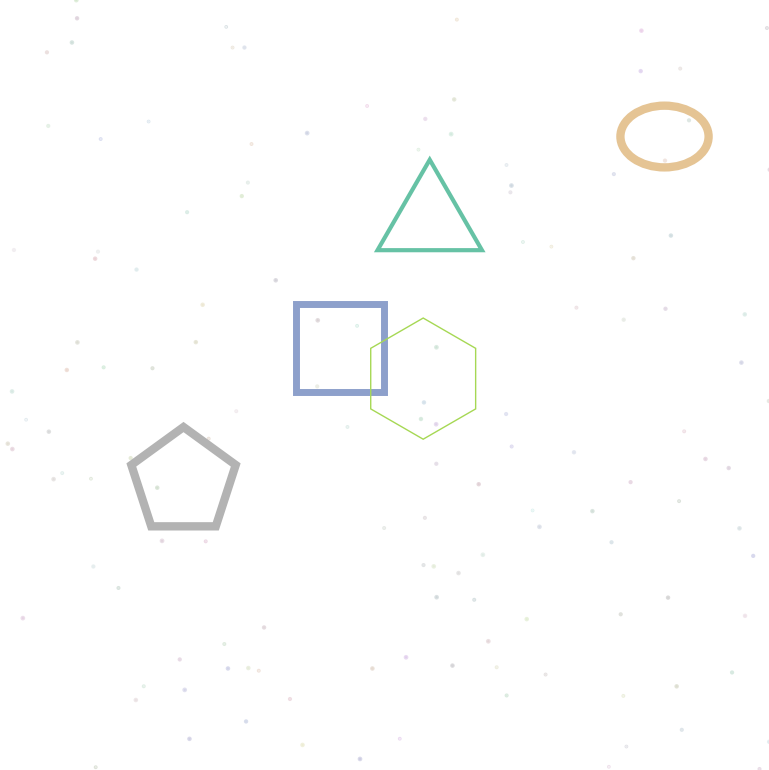[{"shape": "triangle", "thickness": 1.5, "radius": 0.39, "center": [0.558, 0.714]}, {"shape": "square", "thickness": 2.5, "radius": 0.29, "center": [0.442, 0.548]}, {"shape": "hexagon", "thickness": 0.5, "radius": 0.39, "center": [0.55, 0.508]}, {"shape": "oval", "thickness": 3, "radius": 0.29, "center": [0.863, 0.823]}, {"shape": "pentagon", "thickness": 3, "radius": 0.36, "center": [0.238, 0.374]}]